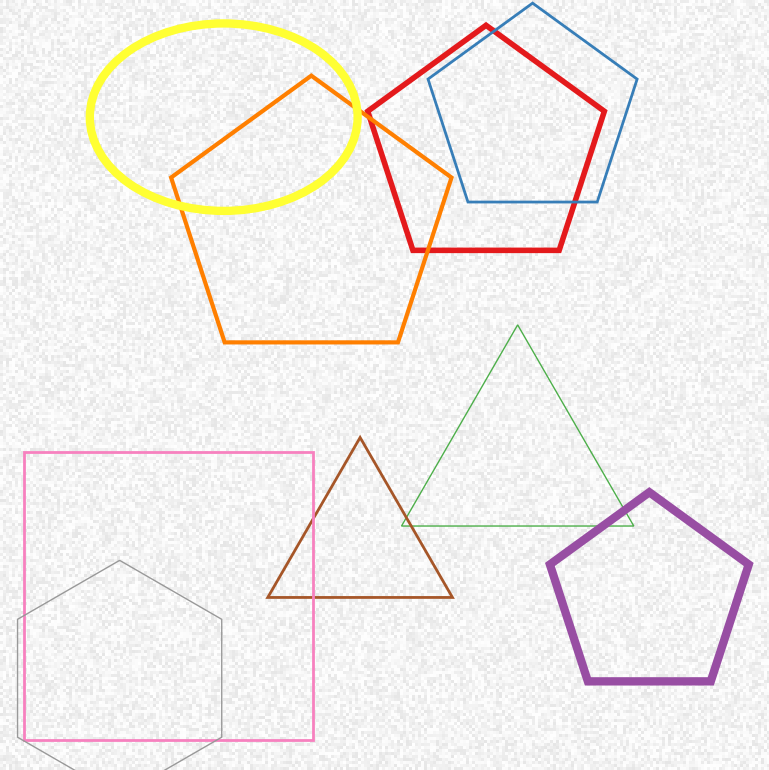[{"shape": "pentagon", "thickness": 2, "radius": 0.81, "center": [0.631, 0.806]}, {"shape": "pentagon", "thickness": 1, "radius": 0.71, "center": [0.692, 0.853]}, {"shape": "triangle", "thickness": 0.5, "radius": 0.87, "center": [0.672, 0.404]}, {"shape": "pentagon", "thickness": 3, "radius": 0.68, "center": [0.843, 0.225]}, {"shape": "pentagon", "thickness": 1.5, "radius": 0.96, "center": [0.404, 0.71]}, {"shape": "oval", "thickness": 3, "radius": 0.87, "center": [0.291, 0.848]}, {"shape": "triangle", "thickness": 1, "radius": 0.69, "center": [0.468, 0.293]}, {"shape": "square", "thickness": 1, "radius": 0.94, "center": [0.219, 0.226]}, {"shape": "hexagon", "thickness": 0.5, "radius": 0.77, "center": [0.155, 0.119]}]